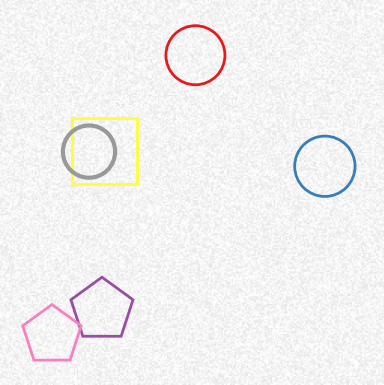[{"shape": "circle", "thickness": 2, "radius": 0.38, "center": [0.508, 0.857]}, {"shape": "circle", "thickness": 2, "radius": 0.39, "center": [0.844, 0.568]}, {"shape": "pentagon", "thickness": 2, "radius": 0.42, "center": [0.265, 0.195]}, {"shape": "square", "thickness": 2, "radius": 0.42, "center": [0.272, 0.608]}, {"shape": "pentagon", "thickness": 2, "radius": 0.4, "center": [0.135, 0.129]}, {"shape": "circle", "thickness": 3, "radius": 0.34, "center": [0.231, 0.606]}]